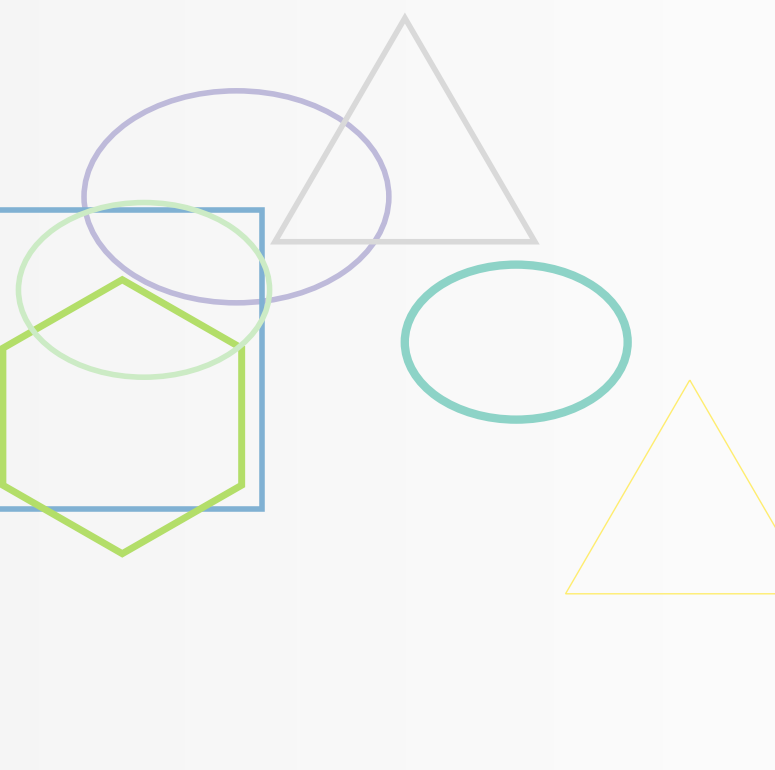[{"shape": "oval", "thickness": 3, "radius": 0.72, "center": [0.666, 0.556]}, {"shape": "oval", "thickness": 2, "radius": 0.98, "center": [0.305, 0.744]}, {"shape": "square", "thickness": 2, "radius": 0.97, "center": [0.144, 0.533]}, {"shape": "hexagon", "thickness": 2.5, "radius": 0.89, "center": [0.158, 0.459]}, {"shape": "triangle", "thickness": 2, "radius": 0.97, "center": [0.522, 0.783]}, {"shape": "oval", "thickness": 2, "radius": 0.81, "center": [0.186, 0.624]}, {"shape": "triangle", "thickness": 0.5, "radius": 0.93, "center": [0.89, 0.321]}]